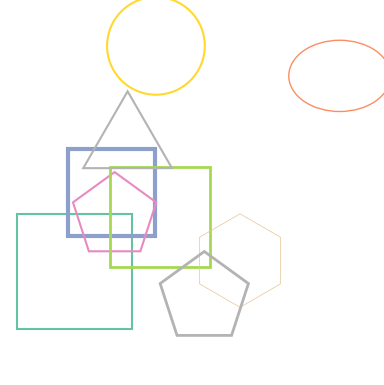[{"shape": "square", "thickness": 1.5, "radius": 0.74, "center": [0.193, 0.295]}, {"shape": "oval", "thickness": 1, "radius": 0.66, "center": [0.882, 0.803]}, {"shape": "square", "thickness": 3, "radius": 0.56, "center": [0.29, 0.5]}, {"shape": "pentagon", "thickness": 1.5, "radius": 0.57, "center": [0.298, 0.439]}, {"shape": "square", "thickness": 2, "radius": 0.65, "center": [0.415, 0.436]}, {"shape": "circle", "thickness": 1.5, "radius": 0.63, "center": [0.405, 0.881]}, {"shape": "hexagon", "thickness": 0.5, "radius": 0.61, "center": [0.623, 0.323]}, {"shape": "triangle", "thickness": 1.5, "radius": 0.67, "center": [0.331, 0.63]}, {"shape": "pentagon", "thickness": 2, "radius": 0.6, "center": [0.531, 0.226]}]